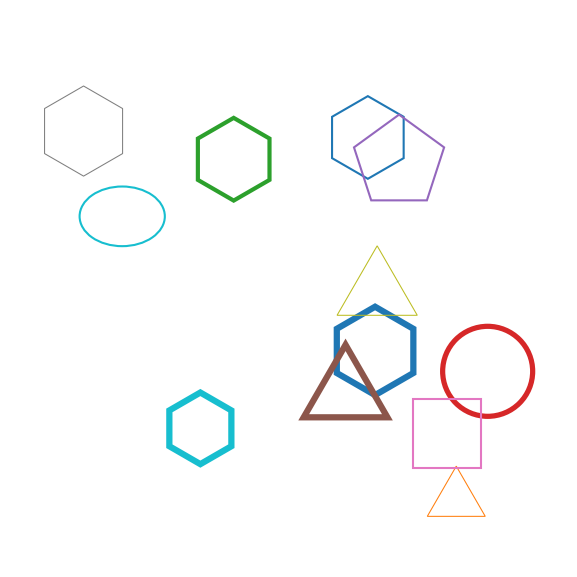[{"shape": "hexagon", "thickness": 1, "radius": 0.36, "center": [0.637, 0.761]}, {"shape": "hexagon", "thickness": 3, "radius": 0.38, "center": [0.649, 0.391]}, {"shape": "triangle", "thickness": 0.5, "radius": 0.29, "center": [0.79, 0.134]}, {"shape": "hexagon", "thickness": 2, "radius": 0.36, "center": [0.405, 0.723]}, {"shape": "circle", "thickness": 2.5, "radius": 0.39, "center": [0.844, 0.356]}, {"shape": "pentagon", "thickness": 1, "radius": 0.41, "center": [0.691, 0.719]}, {"shape": "triangle", "thickness": 3, "radius": 0.42, "center": [0.598, 0.318]}, {"shape": "square", "thickness": 1, "radius": 0.3, "center": [0.774, 0.249]}, {"shape": "hexagon", "thickness": 0.5, "radius": 0.39, "center": [0.145, 0.772]}, {"shape": "triangle", "thickness": 0.5, "radius": 0.4, "center": [0.653, 0.493]}, {"shape": "oval", "thickness": 1, "radius": 0.37, "center": [0.212, 0.625]}, {"shape": "hexagon", "thickness": 3, "radius": 0.31, "center": [0.347, 0.257]}]